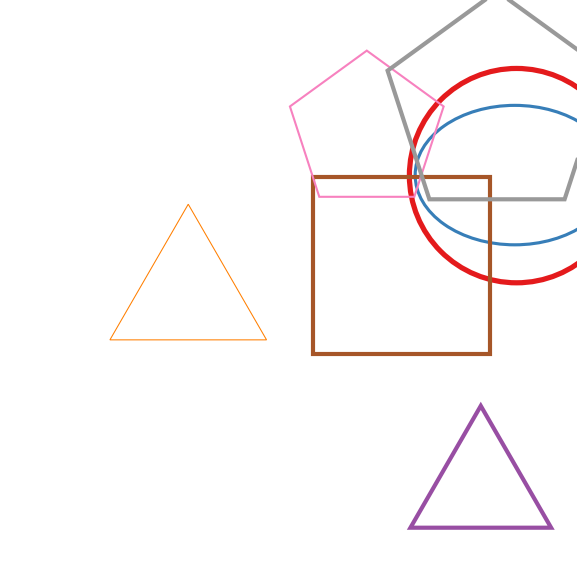[{"shape": "circle", "thickness": 2.5, "radius": 0.93, "center": [0.894, 0.695]}, {"shape": "oval", "thickness": 1.5, "radius": 0.86, "center": [0.891, 0.696]}, {"shape": "triangle", "thickness": 2, "radius": 0.7, "center": [0.833, 0.156]}, {"shape": "triangle", "thickness": 0.5, "radius": 0.78, "center": [0.326, 0.489]}, {"shape": "square", "thickness": 2, "radius": 0.76, "center": [0.695, 0.54]}, {"shape": "pentagon", "thickness": 1, "radius": 0.7, "center": [0.635, 0.772]}, {"shape": "pentagon", "thickness": 2, "radius": 1.0, "center": [0.861, 0.815]}]